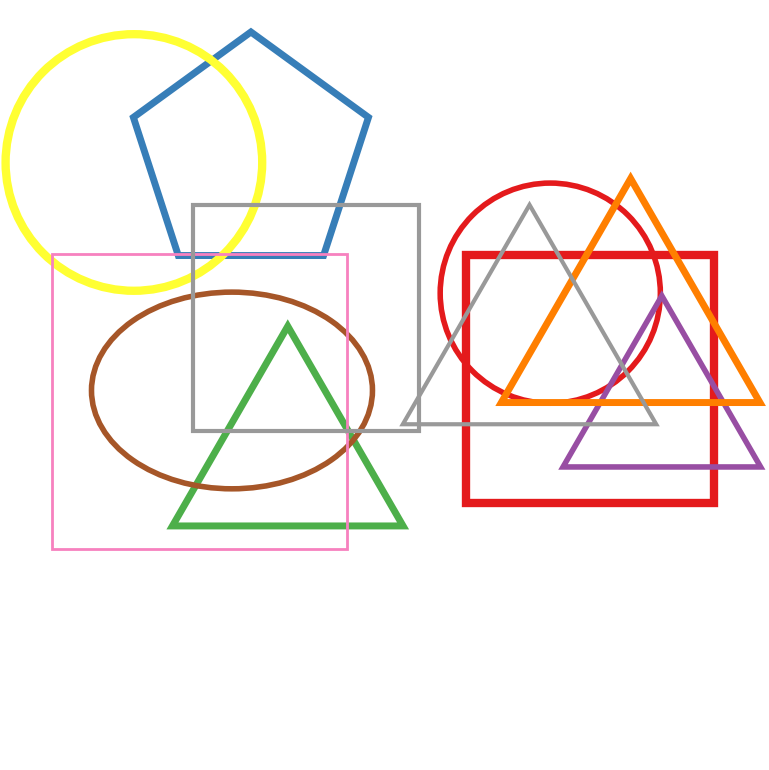[{"shape": "square", "thickness": 3, "radius": 0.81, "center": [0.766, 0.508]}, {"shape": "circle", "thickness": 2, "radius": 0.71, "center": [0.715, 0.619]}, {"shape": "pentagon", "thickness": 2.5, "radius": 0.8, "center": [0.326, 0.798]}, {"shape": "triangle", "thickness": 2.5, "radius": 0.86, "center": [0.374, 0.403]}, {"shape": "triangle", "thickness": 2, "radius": 0.74, "center": [0.86, 0.468]}, {"shape": "triangle", "thickness": 2.5, "radius": 0.97, "center": [0.819, 0.574]}, {"shape": "circle", "thickness": 3, "radius": 0.83, "center": [0.174, 0.789]}, {"shape": "oval", "thickness": 2, "radius": 0.91, "center": [0.301, 0.493]}, {"shape": "square", "thickness": 1, "radius": 0.96, "center": [0.26, 0.478]}, {"shape": "square", "thickness": 1.5, "radius": 0.73, "center": [0.398, 0.587]}, {"shape": "triangle", "thickness": 1.5, "radius": 0.95, "center": [0.688, 0.544]}]